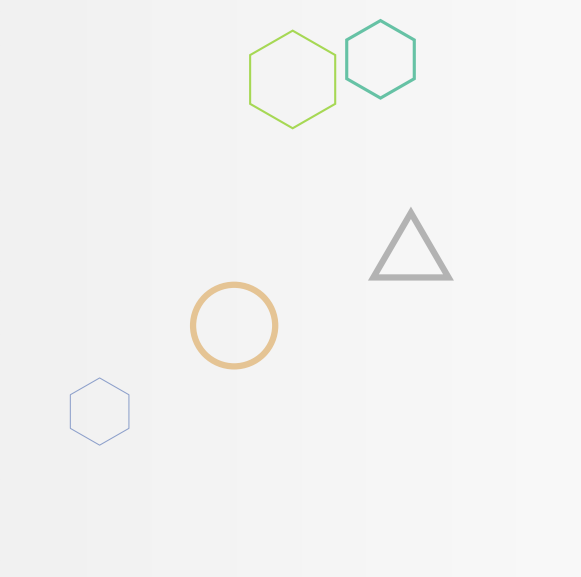[{"shape": "hexagon", "thickness": 1.5, "radius": 0.34, "center": [0.655, 0.896]}, {"shape": "hexagon", "thickness": 0.5, "radius": 0.29, "center": [0.171, 0.286]}, {"shape": "hexagon", "thickness": 1, "radius": 0.42, "center": [0.504, 0.862]}, {"shape": "circle", "thickness": 3, "radius": 0.35, "center": [0.403, 0.435]}, {"shape": "triangle", "thickness": 3, "radius": 0.37, "center": [0.707, 0.556]}]